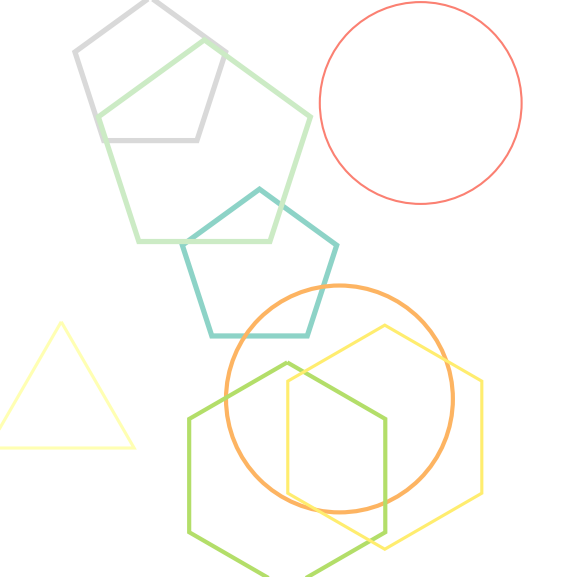[{"shape": "pentagon", "thickness": 2.5, "radius": 0.7, "center": [0.449, 0.531]}, {"shape": "triangle", "thickness": 1.5, "radius": 0.73, "center": [0.106, 0.296]}, {"shape": "circle", "thickness": 1, "radius": 0.87, "center": [0.729, 0.821]}, {"shape": "circle", "thickness": 2, "radius": 0.98, "center": [0.588, 0.308]}, {"shape": "hexagon", "thickness": 2, "radius": 0.98, "center": [0.497, 0.176]}, {"shape": "pentagon", "thickness": 2.5, "radius": 0.69, "center": [0.26, 0.867]}, {"shape": "pentagon", "thickness": 2.5, "radius": 0.97, "center": [0.354, 0.737]}, {"shape": "hexagon", "thickness": 1.5, "radius": 0.97, "center": [0.666, 0.242]}]